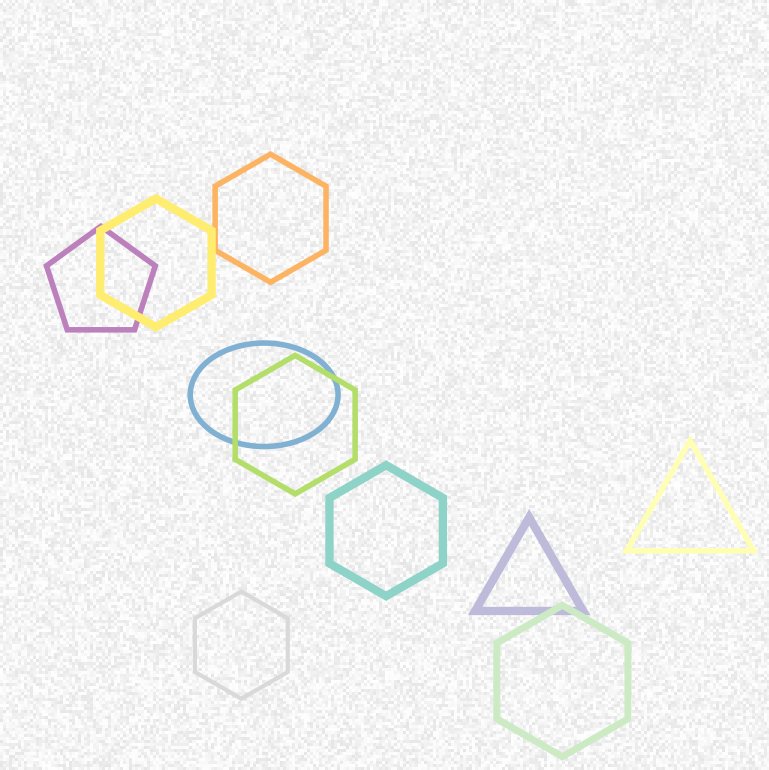[{"shape": "hexagon", "thickness": 3, "radius": 0.43, "center": [0.502, 0.311]}, {"shape": "triangle", "thickness": 2, "radius": 0.48, "center": [0.896, 0.332]}, {"shape": "triangle", "thickness": 3, "radius": 0.41, "center": [0.687, 0.247]}, {"shape": "oval", "thickness": 2, "radius": 0.48, "center": [0.343, 0.487]}, {"shape": "hexagon", "thickness": 2, "radius": 0.42, "center": [0.351, 0.717]}, {"shape": "hexagon", "thickness": 2, "radius": 0.45, "center": [0.383, 0.448]}, {"shape": "hexagon", "thickness": 1.5, "radius": 0.35, "center": [0.313, 0.162]}, {"shape": "pentagon", "thickness": 2, "radius": 0.37, "center": [0.131, 0.632]}, {"shape": "hexagon", "thickness": 2.5, "radius": 0.49, "center": [0.73, 0.116]}, {"shape": "hexagon", "thickness": 3, "radius": 0.42, "center": [0.203, 0.659]}]